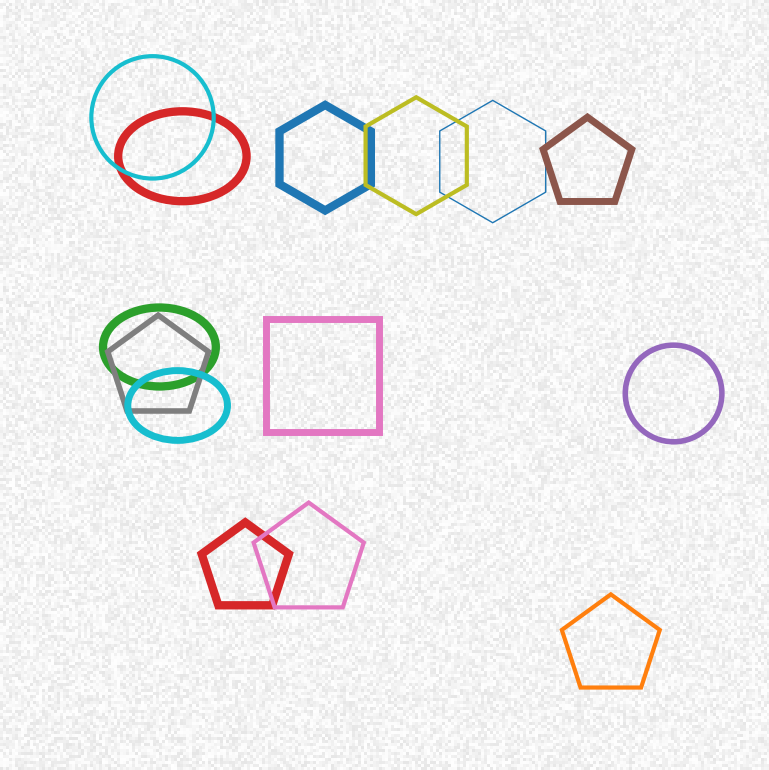[{"shape": "hexagon", "thickness": 0.5, "radius": 0.4, "center": [0.64, 0.79]}, {"shape": "hexagon", "thickness": 3, "radius": 0.34, "center": [0.422, 0.795]}, {"shape": "pentagon", "thickness": 1.5, "radius": 0.33, "center": [0.793, 0.161]}, {"shape": "oval", "thickness": 3, "radius": 0.37, "center": [0.207, 0.549]}, {"shape": "oval", "thickness": 3, "radius": 0.42, "center": [0.237, 0.797]}, {"shape": "pentagon", "thickness": 3, "radius": 0.3, "center": [0.319, 0.262]}, {"shape": "circle", "thickness": 2, "radius": 0.31, "center": [0.875, 0.489]}, {"shape": "pentagon", "thickness": 2.5, "radius": 0.3, "center": [0.763, 0.787]}, {"shape": "square", "thickness": 2.5, "radius": 0.37, "center": [0.419, 0.513]}, {"shape": "pentagon", "thickness": 1.5, "radius": 0.38, "center": [0.401, 0.272]}, {"shape": "pentagon", "thickness": 2, "radius": 0.34, "center": [0.205, 0.522]}, {"shape": "hexagon", "thickness": 1.5, "radius": 0.38, "center": [0.541, 0.798]}, {"shape": "oval", "thickness": 2.5, "radius": 0.32, "center": [0.231, 0.473]}, {"shape": "circle", "thickness": 1.5, "radius": 0.4, "center": [0.198, 0.848]}]